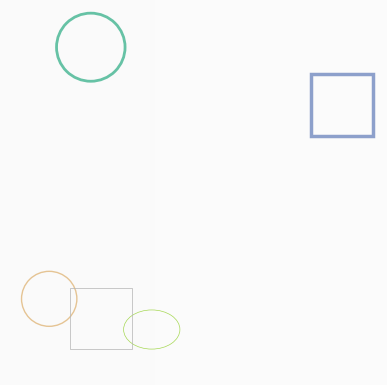[{"shape": "circle", "thickness": 2, "radius": 0.44, "center": [0.234, 0.877]}, {"shape": "square", "thickness": 2.5, "radius": 0.4, "center": [0.883, 0.727]}, {"shape": "oval", "thickness": 0.5, "radius": 0.36, "center": [0.392, 0.144]}, {"shape": "circle", "thickness": 1, "radius": 0.36, "center": [0.127, 0.224]}, {"shape": "square", "thickness": 0.5, "radius": 0.4, "center": [0.261, 0.173]}]